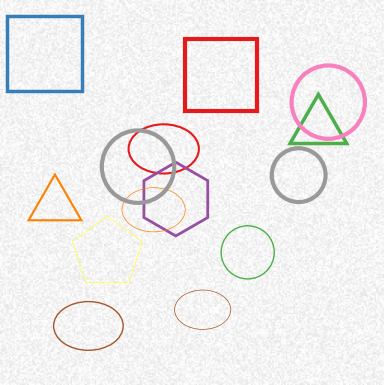[{"shape": "oval", "thickness": 1.5, "radius": 0.46, "center": [0.425, 0.613]}, {"shape": "square", "thickness": 3, "radius": 0.47, "center": [0.573, 0.806]}, {"shape": "square", "thickness": 2.5, "radius": 0.49, "center": [0.116, 0.862]}, {"shape": "circle", "thickness": 1, "radius": 0.34, "center": [0.643, 0.345]}, {"shape": "triangle", "thickness": 2.5, "radius": 0.43, "center": [0.827, 0.67]}, {"shape": "hexagon", "thickness": 2, "radius": 0.48, "center": [0.457, 0.483]}, {"shape": "oval", "thickness": 0.5, "radius": 0.41, "center": [0.399, 0.455]}, {"shape": "triangle", "thickness": 1.5, "radius": 0.4, "center": [0.143, 0.467]}, {"shape": "pentagon", "thickness": 0.5, "radius": 0.48, "center": [0.279, 0.343]}, {"shape": "oval", "thickness": 1, "radius": 0.45, "center": [0.23, 0.153]}, {"shape": "oval", "thickness": 0.5, "radius": 0.36, "center": [0.526, 0.196]}, {"shape": "circle", "thickness": 3, "radius": 0.48, "center": [0.853, 0.735]}, {"shape": "circle", "thickness": 3, "radius": 0.47, "center": [0.359, 0.567]}, {"shape": "circle", "thickness": 3, "radius": 0.35, "center": [0.776, 0.545]}]